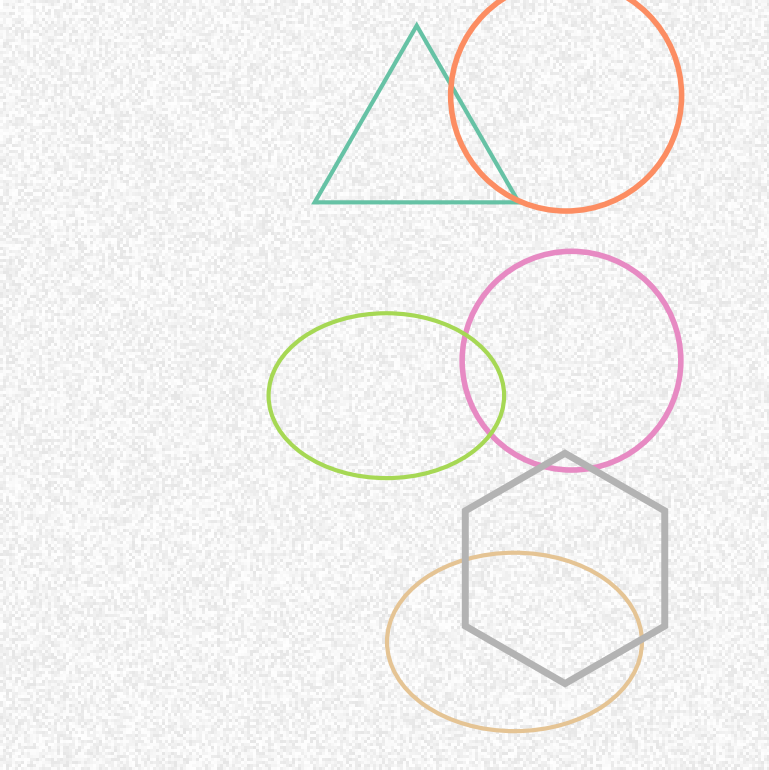[{"shape": "triangle", "thickness": 1.5, "radius": 0.77, "center": [0.541, 0.814]}, {"shape": "circle", "thickness": 2, "radius": 0.75, "center": [0.735, 0.876]}, {"shape": "circle", "thickness": 2, "radius": 0.71, "center": [0.742, 0.532]}, {"shape": "oval", "thickness": 1.5, "radius": 0.76, "center": [0.502, 0.486]}, {"shape": "oval", "thickness": 1.5, "radius": 0.83, "center": [0.668, 0.166]}, {"shape": "hexagon", "thickness": 2.5, "radius": 0.75, "center": [0.734, 0.262]}]